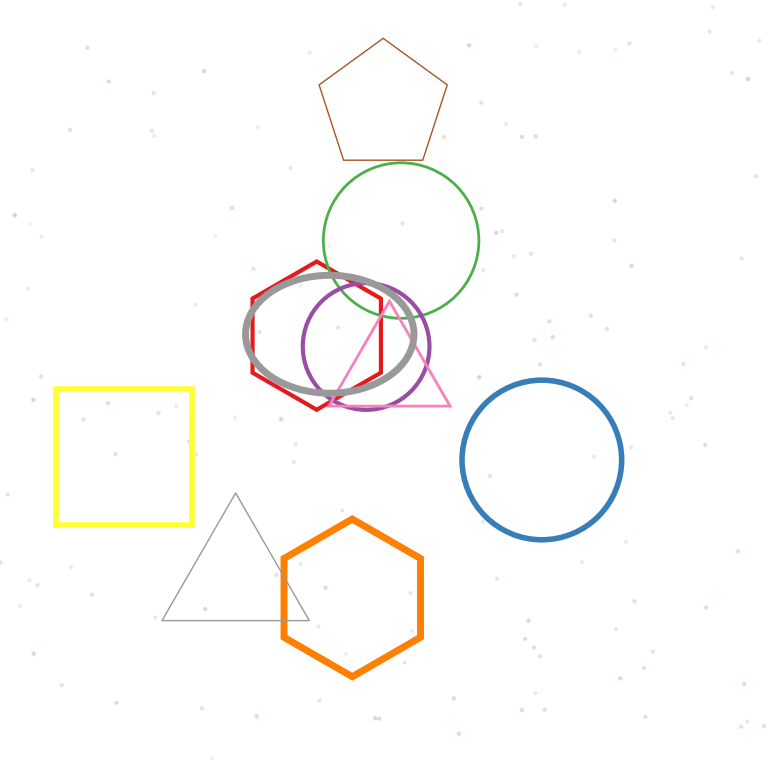[{"shape": "hexagon", "thickness": 1.5, "radius": 0.48, "center": [0.411, 0.564]}, {"shape": "circle", "thickness": 2, "radius": 0.52, "center": [0.704, 0.403]}, {"shape": "circle", "thickness": 1, "radius": 0.5, "center": [0.521, 0.688]}, {"shape": "circle", "thickness": 1.5, "radius": 0.41, "center": [0.475, 0.55]}, {"shape": "hexagon", "thickness": 2.5, "radius": 0.51, "center": [0.457, 0.224]}, {"shape": "square", "thickness": 2, "radius": 0.44, "center": [0.161, 0.406]}, {"shape": "pentagon", "thickness": 0.5, "radius": 0.44, "center": [0.498, 0.863]}, {"shape": "triangle", "thickness": 1, "radius": 0.45, "center": [0.506, 0.518]}, {"shape": "oval", "thickness": 2.5, "radius": 0.55, "center": [0.428, 0.566]}, {"shape": "triangle", "thickness": 0.5, "radius": 0.55, "center": [0.306, 0.249]}]